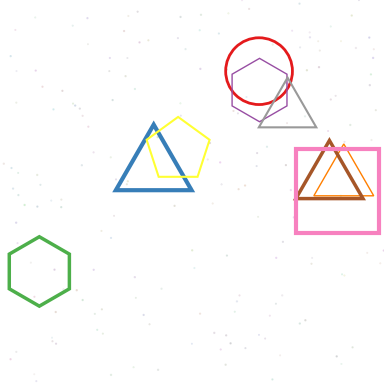[{"shape": "circle", "thickness": 2, "radius": 0.43, "center": [0.673, 0.815]}, {"shape": "triangle", "thickness": 3, "radius": 0.57, "center": [0.399, 0.563]}, {"shape": "hexagon", "thickness": 2.5, "radius": 0.45, "center": [0.102, 0.295]}, {"shape": "hexagon", "thickness": 1, "radius": 0.41, "center": [0.674, 0.766]}, {"shape": "triangle", "thickness": 1, "radius": 0.45, "center": [0.893, 0.536]}, {"shape": "pentagon", "thickness": 1.5, "radius": 0.43, "center": [0.463, 0.61]}, {"shape": "triangle", "thickness": 2.5, "radius": 0.5, "center": [0.856, 0.534]}, {"shape": "square", "thickness": 3, "radius": 0.54, "center": [0.877, 0.504]}, {"shape": "triangle", "thickness": 1.5, "radius": 0.43, "center": [0.747, 0.712]}]